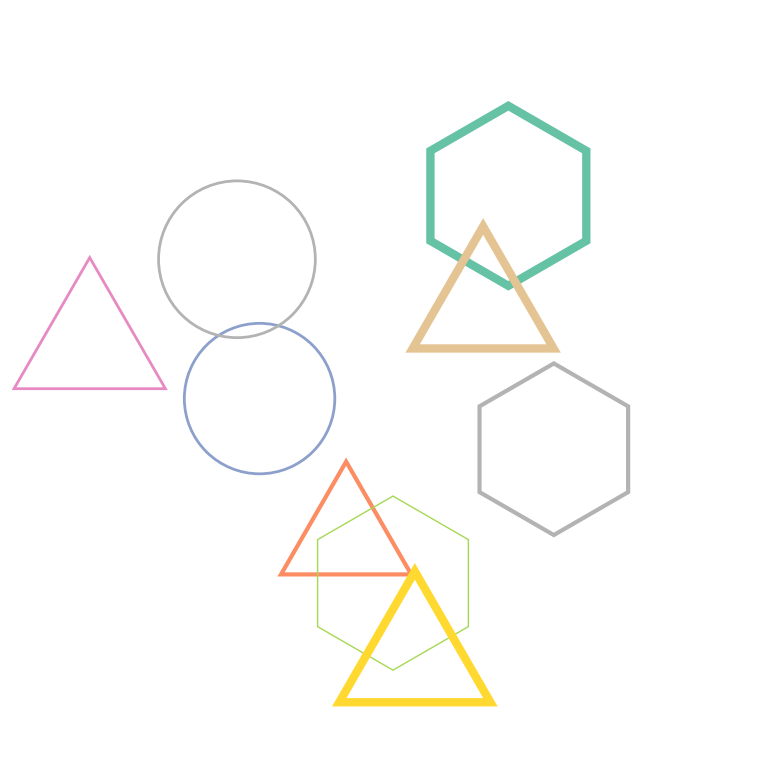[{"shape": "hexagon", "thickness": 3, "radius": 0.58, "center": [0.66, 0.746]}, {"shape": "triangle", "thickness": 1.5, "radius": 0.49, "center": [0.45, 0.303]}, {"shape": "circle", "thickness": 1, "radius": 0.49, "center": [0.337, 0.482]}, {"shape": "triangle", "thickness": 1, "radius": 0.57, "center": [0.117, 0.552]}, {"shape": "hexagon", "thickness": 0.5, "radius": 0.57, "center": [0.51, 0.243]}, {"shape": "triangle", "thickness": 3, "radius": 0.57, "center": [0.539, 0.145]}, {"shape": "triangle", "thickness": 3, "radius": 0.53, "center": [0.627, 0.6]}, {"shape": "circle", "thickness": 1, "radius": 0.51, "center": [0.308, 0.663]}, {"shape": "hexagon", "thickness": 1.5, "radius": 0.56, "center": [0.719, 0.417]}]